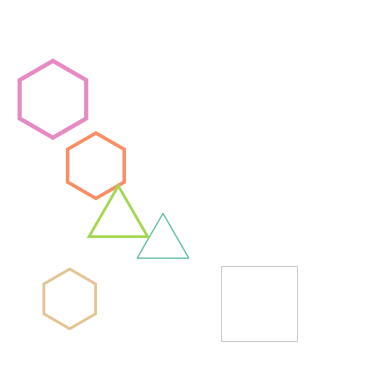[{"shape": "triangle", "thickness": 1, "radius": 0.39, "center": [0.423, 0.368]}, {"shape": "hexagon", "thickness": 2.5, "radius": 0.42, "center": [0.249, 0.57]}, {"shape": "hexagon", "thickness": 3, "radius": 0.5, "center": [0.137, 0.742]}, {"shape": "triangle", "thickness": 2, "radius": 0.44, "center": [0.307, 0.429]}, {"shape": "hexagon", "thickness": 2, "radius": 0.39, "center": [0.181, 0.224]}, {"shape": "square", "thickness": 0.5, "radius": 0.49, "center": [0.673, 0.211]}]